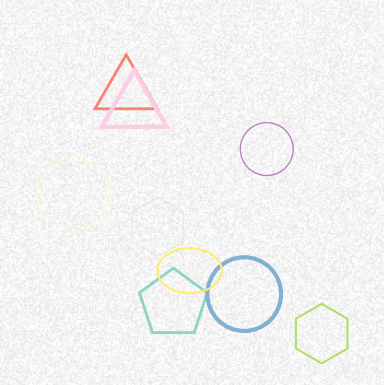[{"shape": "pentagon", "thickness": 2, "radius": 0.46, "center": [0.45, 0.211]}, {"shape": "circle", "thickness": 0.5, "radius": 0.47, "center": [0.191, 0.498]}, {"shape": "triangle", "thickness": 2, "radius": 0.47, "center": [0.328, 0.764]}, {"shape": "circle", "thickness": 3, "radius": 0.48, "center": [0.634, 0.236]}, {"shape": "hexagon", "thickness": 1.5, "radius": 0.39, "center": [0.835, 0.133]}, {"shape": "triangle", "thickness": 3, "radius": 0.49, "center": [0.349, 0.719]}, {"shape": "circle", "thickness": 1, "radius": 0.34, "center": [0.693, 0.613]}, {"shape": "hexagon", "thickness": 0.5, "radius": 0.39, "center": [0.41, 0.411]}, {"shape": "oval", "thickness": 1.5, "radius": 0.42, "center": [0.492, 0.297]}]